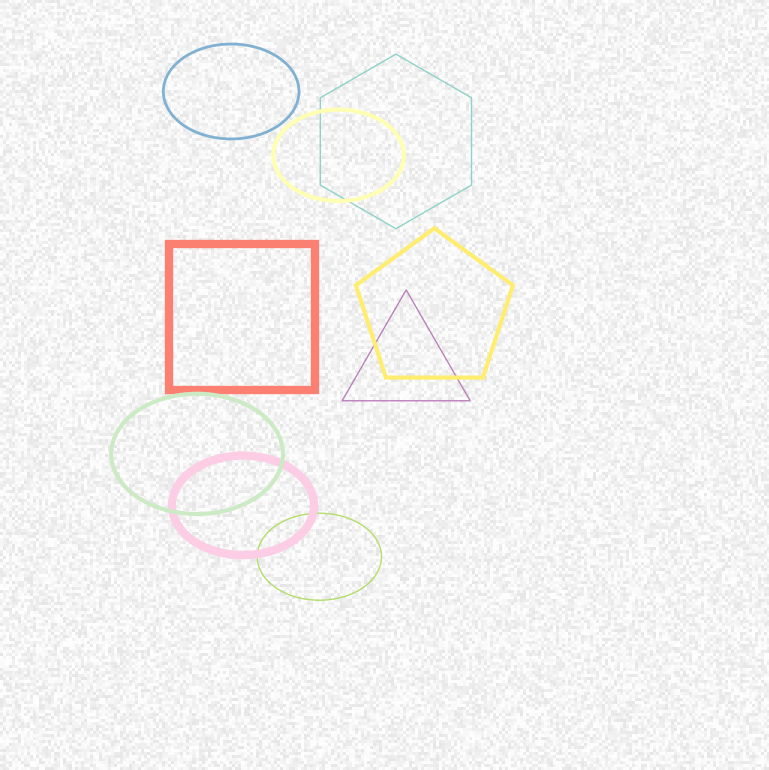[{"shape": "hexagon", "thickness": 0.5, "radius": 0.57, "center": [0.514, 0.816]}, {"shape": "oval", "thickness": 1.5, "radius": 0.42, "center": [0.44, 0.798]}, {"shape": "square", "thickness": 3, "radius": 0.47, "center": [0.314, 0.589]}, {"shape": "oval", "thickness": 1, "radius": 0.44, "center": [0.3, 0.881]}, {"shape": "oval", "thickness": 0.5, "radius": 0.4, "center": [0.415, 0.277]}, {"shape": "oval", "thickness": 3, "radius": 0.46, "center": [0.316, 0.344]}, {"shape": "triangle", "thickness": 0.5, "radius": 0.48, "center": [0.527, 0.528]}, {"shape": "oval", "thickness": 1.5, "radius": 0.56, "center": [0.256, 0.411]}, {"shape": "pentagon", "thickness": 1.5, "radius": 0.54, "center": [0.564, 0.596]}]